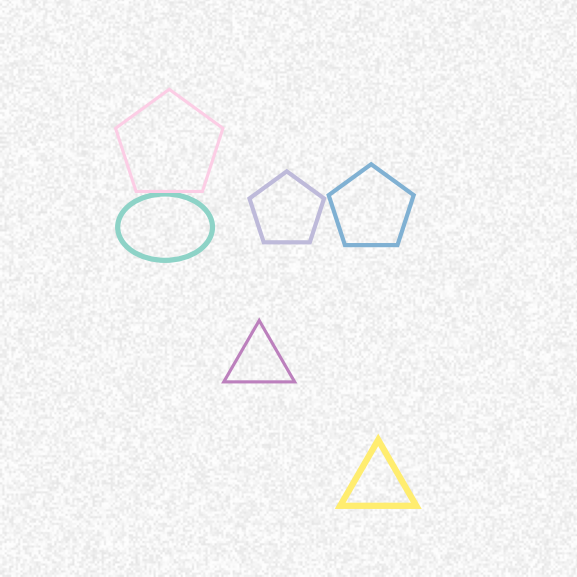[{"shape": "oval", "thickness": 2.5, "radius": 0.41, "center": [0.286, 0.606]}, {"shape": "pentagon", "thickness": 2, "radius": 0.34, "center": [0.497, 0.634]}, {"shape": "pentagon", "thickness": 2, "radius": 0.39, "center": [0.643, 0.637]}, {"shape": "pentagon", "thickness": 1.5, "radius": 0.49, "center": [0.293, 0.747]}, {"shape": "triangle", "thickness": 1.5, "radius": 0.35, "center": [0.449, 0.373]}, {"shape": "triangle", "thickness": 3, "radius": 0.38, "center": [0.655, 0.161]}]